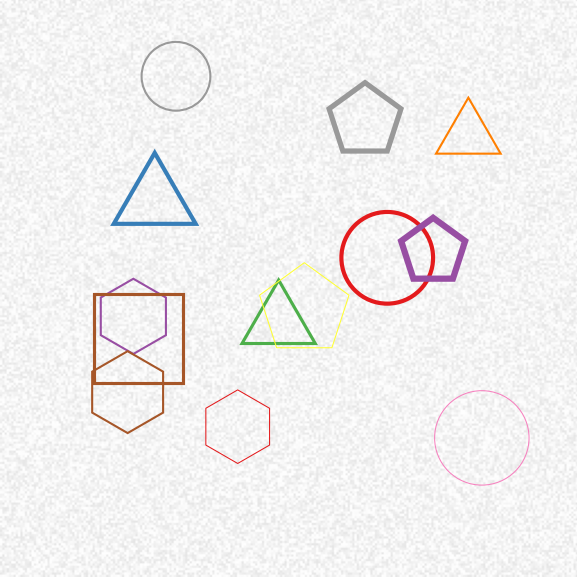[{"shape": "hexagon", "thickness": 0.5, "radius": 0.32, "center": [0.412, 0.26]}, {"shape": "circle", "thickness": 2, "radius": 0.4, "center": [0.671, 0.553]}, {"shape": "triangle", "thickness": 2, "radius": 0.41, "center": [0.268, 0.652]}, {"shape": "triangle", "thickness": 1.5, "radius": 0.37, "center": [0.482, 0.441]}, {"shape": "pentagon", "thickness": 3, "radius": 0.29, "center": [0.75, 0.564]}, {"shape": "hexagon", "thickness": 1, "radius": 0.33, "center": [0.231, 0.451]}, {"shape": "triangle", "thickness": 1, "radius": 0.32, "center": [0.811, 0.765]}, {"shape": "pentagon", "thickness": 0.5, "radius": 0.41, "center": [0.527, 0.463]}, {"shape": "hexagon", "thickness": 1, "radius": 0.35, "center": [0.221, 0.32]}, {"shape": "square", "thickness": 1.5, "radius": 0.39, "center": [0.24, 0.413]}, {"shape": "circle", "thickness": 0.5, "radius": 0.41, "center": [0.834, 0.241]}, {"shape": "pentagon", "thickness": 2.5, "radius": 0.33, "center": [0.632, 0.791]}, {"shape": "circle", "thickness": 1, "radius": 0.3, "center": [0.305, 0.867]}]